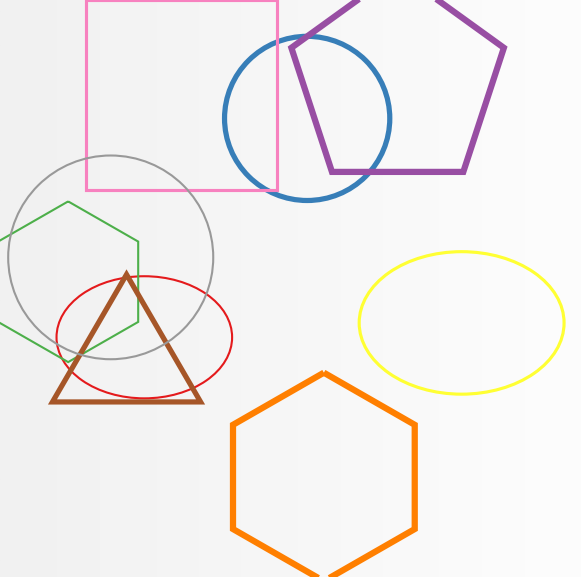[{"shape": "oval", "thickness": 1, "radius": 0.76, "center": [0.248, 0.415]}, {"shape": "circle", "thickness": 2.5, "radius": 0.71, "center": [0.528, 0.794]}, {"shape": "hexagon", "thickness": 1, "radius": 0.7, "center": [0.117, 0.511]}, {"shape": "pentagon", "thickness": 3, "radius": 0.96, "center": [0.684, 0.857]}, {"shape": "hexagon", "thickness": 3, "radius": 0.9, "center": [0.557, 0.173]}, {"shape": "oval", "thickness": 1.5, "radius": 0.88, "center": [0.794, 0.44]}, {"shape": "triangle", "thickness": 2.5, "radius": 0.74, "center": [0.218, 0.377]}, {"shape": "square", "thickness": 1.5, "radius": 0.82, "center": [0.312, 0.835]}, {"shape": "circle", "thickness": 1, "radius": 0.88, "center": [0.19, 0.553]}]